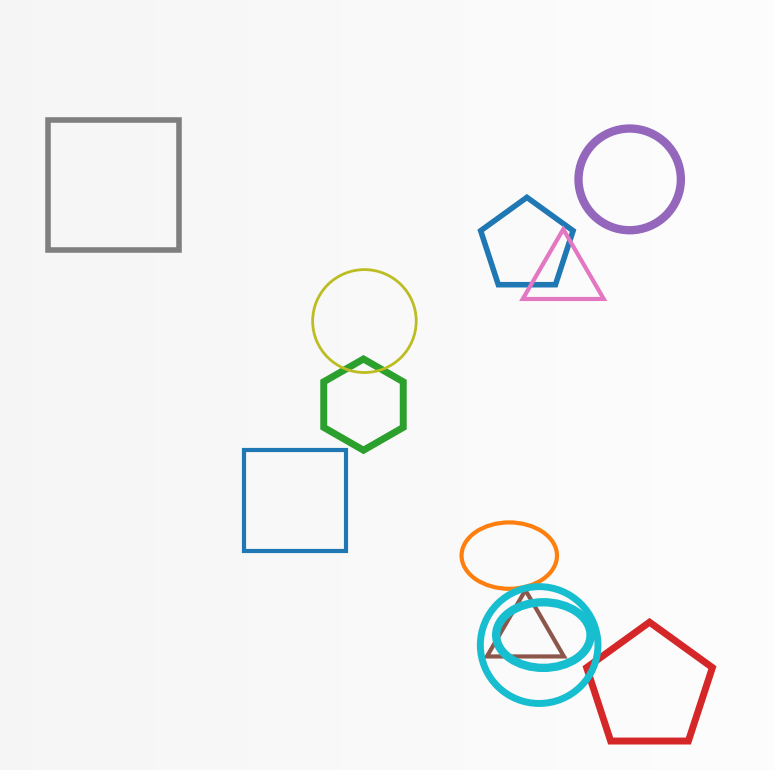[{"shape": "pentagon", "thickness": 2, "radius": 0.31, "center": [0.68, 0.681]}, {"shape": "square", "thickness": 1.5, "radius": 0.33, "center": [0.38, 0.35]}, {"shape": "oval", "thickness": 1.5, "radius": 0.31, "center": [0.657, 0.278]}, {"shape": "hexagon", "thickness": 2.5, "radius": 0.3, "center": [0.469, 0.475]}, {"shape": "pentagon", "thickness": 2.5, "radius": 0.43, "center": [0.838, 0.107]}, {"shape": "circle", "thickness": 3, "radius": 0.33, "center": [0.813, 0.767]}, {"shape": "triangle", "thickness": 1.5, "radius": 0.29, "center": [0.678, 0.176]}, {"shape": "triangle", "thickness": 1.5, "radius": 0.3, "center": [0.727, 0.642]}, {"shape": "square", "thickness": 2, "radius": 0.42, "center": [0.146, 0.759]}, {"shape": "circle", "thickness": 1, "radius": 0.33, "center": [0.47, 0.583]}, {"shape": "oval", "thickness": 3, "radius": 0.3, "center": [0.701, 0.175]}, {"shape": "circle", "thickness": 2.5, "radius": 0.38, "center": [0.696, 0.162]}]